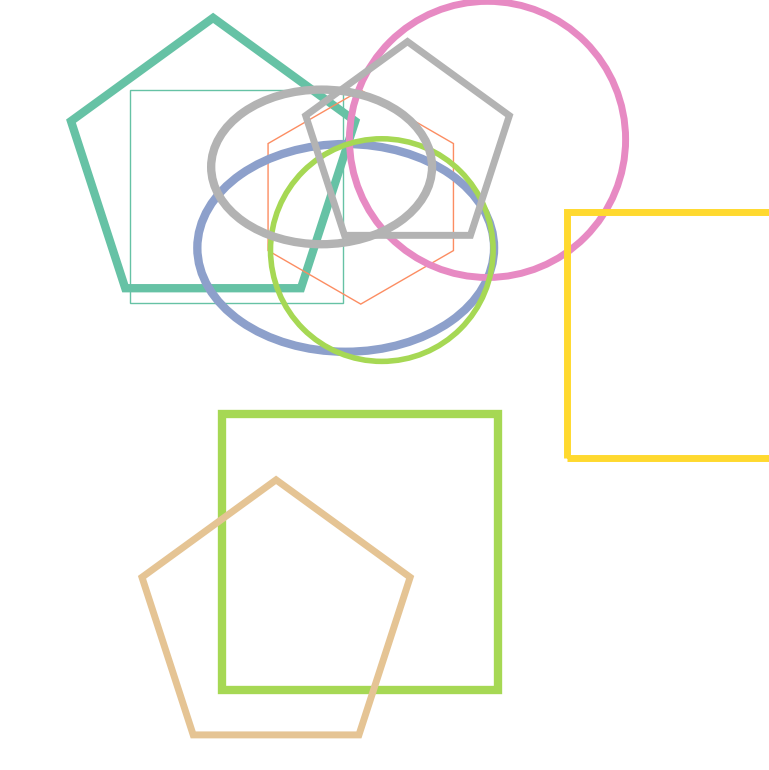[{"shape": "square", "thickness": 0.5, "radius": 0.69, "center": [0.307, 0.745]}, {"shape": "pentagon", "thickness": 3, "radius": 0.97, "center": [0.277, 0.783]}, {"shape": "hexagon", "thickness": 0.5, "radius": 0.7, "center": [0.469, 0.744]}, {"shape": "oval", "thickness": 3, "radius": 0.96, "center": [0.449, 0.678]}, {"shape": "circle", "thickness": 2.5, "radius": 0.9, "center": [0.633, 0.819]}, {"shape": "square", "thickness": 3, "radius": 0.9, "center": [0.467, 0.283]}, {"shape": "circle", "thickness": 2, "radius": 0.72, "center": [0.496, 0.675]}, {"shape": "square", "thickness": 2.5, "radius": 0.8, "center": [0.896, 0.565]}, {"shape": "pentagon", "thickness": 2.5, "radius": 0.92, "center": [0.359, 0.194]}, {"shape": "pentagon", "thickness": 2.5, "radius": 0.7, "center": [0.529, 0.807]}, {"shape": "oval", "thickness": 3, "radius": 0.72, "center": [0.418, 0.783]}]